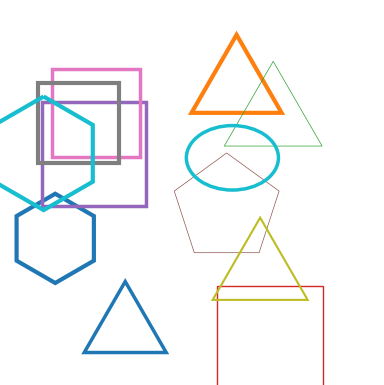[{"shape": "triangle", "thickness": 2.5, "radius": 0.61, "center": [0.325, 0.146]}, {"shape": "hexagon", "thickness": 3, "radius": 0.58, "center": [0.143, 0.381]}, {"shape": "triangle", "thickness": 3, "radius": 0.68, "center": [0.614, 0.774]}, {"shape": "triangle", "thickness": 0.5, "radius": 0.73, "center": [0.71, 0.694]}, {"shape": "square", "thickness": 1, "radius": 0.69, "center": [0.701, 0.119]}, {"shape": "square", "thickness": 2.5, "radius": 0.68, "center": [0.244, 0.6]}, {"shape": "pentagon", "thickness": 0.5, "radius": 0.72, "center": [0.589, 0.459]}, {"shape": "square", "thickness": 2.5, "radius": 0.57, "center": [0.248, 0.706]}, {"shape": "square", "thickness": 3, "radius": 0.52, "center": [0.204, 0.681]}, {"shape": "triangle", "thickness": 1.5, "radius": 0.71, "center": [0.676, 0.292]}, {"shape": "oval", "thickness": 2.5, "radius": 0.6, "center": [0.604, 0.59]}, {"shape": "hexagon", "thickness": 3, "radius": 0.74, "center": [0.113, 0.602]}]